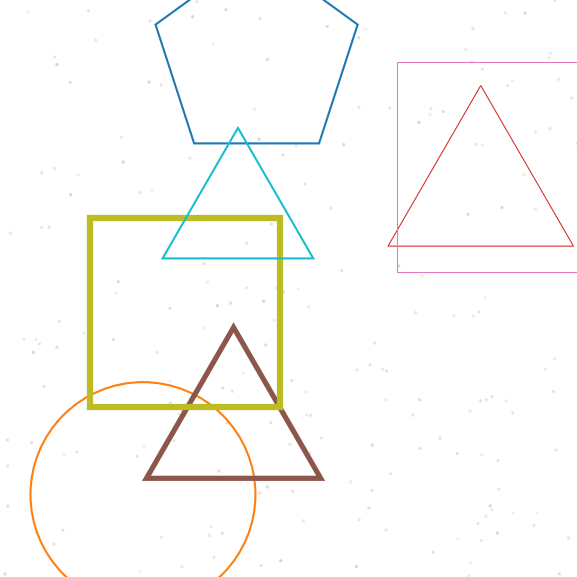[{"shape": "pentagon", "thickness": 1, "radius": 0.92, "center": [0.444, 0.9]}, {"shape": "circle", "thickness": 1, "radius": 0.97, "center": [0.248, 0.143]}, {"shape": "triangle", "thickness": 0.5, "radius": 0.93, "center": [0.832, 0.666]}, {"shape": "triangle", "thickness": 2.5, "radius": 0.87, "center": [0.404, 0.258]}, {"shape": "square", "thickness": 0.5, "radius": 0.91, "center": [0.87, 0.71]}, {"shape": "square", "thickness": 3, "radius": 0.82, "center": [0.32, 0.458]}, {"shape": "triangle", "thickness": 1, "radius": 0.75, "center": [0.412, 0.627]}]